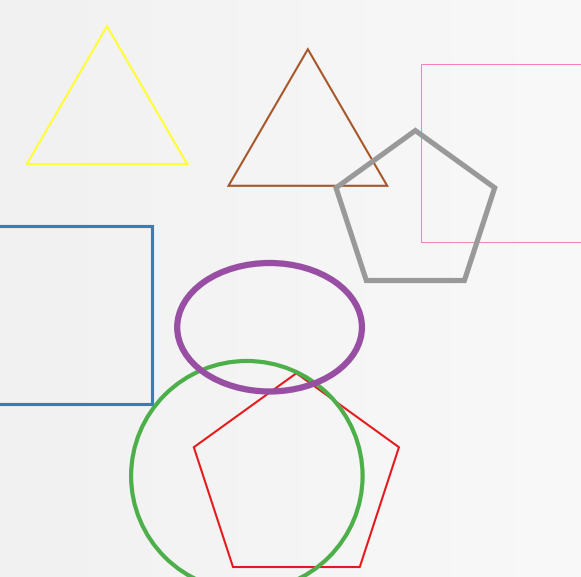[{"shape": "pentagon", "thickness": 1, "radius": 0.93, "center": [0.51, 0.167]}, {"shape": "square", "thickness": 1.5, "radius": 0.77, "center": [0.107, 0.454]}, {"shape": "circle", "thickness": 2, "radius": 1.0, "center": [0.425, 0.175]}, {"shape": "oval", "thickness": 3, "radius": 0.79, "center": [0.464, 0.432]}, {"shape": "triangle", "thickness": 1, "radius": 0.8, "center": [0.184, 0.795]}, {"shape": "triangle", "thickness": 1, "radius": 0.79, "center": [0.53, 0.756]}, {"shape": "square", "thickness": 0.5, "radius": 0.77, "center": [0.879, 0.734]}, {"shape": "pentagon", "thickness": 2.5, "radius": 0.72, "center": [0.715, 0.63]}]